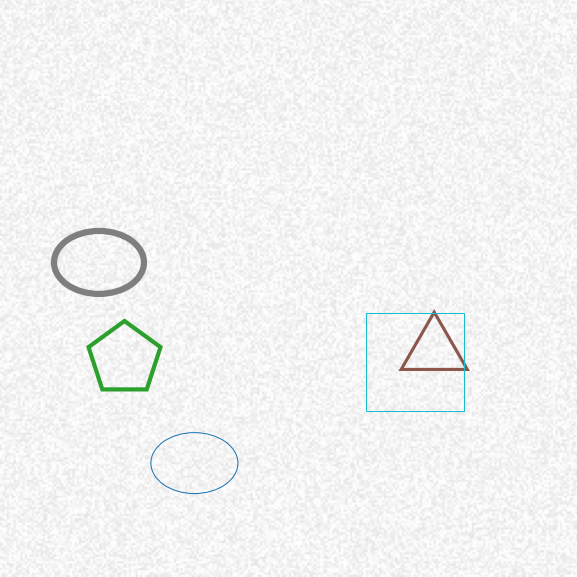[{"shape": "oval", "thickness": 0.5, "radius": 0.38, "center": [0.337, 0.197]}, {"shape": "pentagon", "thickness": 2, "radius": 0.33, "center": [0.216, 0.378]}, {"shape": "triangle", "thickness": 1.5, "radius": 0.33, "center": [0.752, 0.392]}, {"shape": "oval", "thickness": 3, "radius": 0.39, "center": [0.171, 0.545]}, {"shape": "square", "thickness": 0.5, "radius": 0.42, "center": [0.719, 0.372]}]